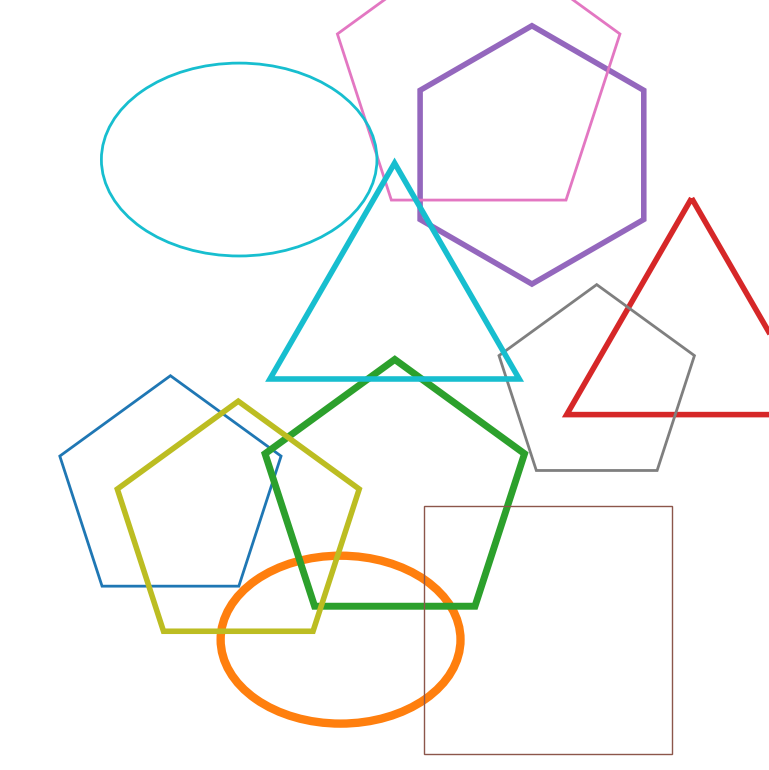[{"shape": "pentagon", "thickness": 1, "radius": 0.76, "center": [0.221, 0.361]}, {"shape": "oval", "thickness": 3, "radius": 0.78, "center": [0.442, 0.169]}, {"shape": "pentagon", "thickness": 2.5, "radius": 0.89, "center": [0.513, 0.356]}, {"shape": "triangle", "thickness": 2, "radius": 0.94, "center": [0.898, 0.555]}, {"shape": "hexagon", "thickness": 2, "radius": 0.84, "center": [0.691, 0.799]}, {"shape": "square", "thickness": 0.5, "radius": 0.8, "center": [0.712, 0.182]}, {"shape": "pentagon", "thickness": 1, "radius": 0.96, "center": [0.622, 0.896]}, {"shape": "pentagon", "thickness": 1, "radius": 0.67, "center": [0.775, 0.497]}, {"shape": "pentagon", "thickness": 2, "radius": 0.83, "center": [0.309, 0.314]}, {"shape": "oval", "thickness": 1, "radius": 0.89, "center": [0.311, 0.793]}, {"shape": "triangle", "thickness": 2, "radius": 0.93, "center": [0.512, 0.601]}]